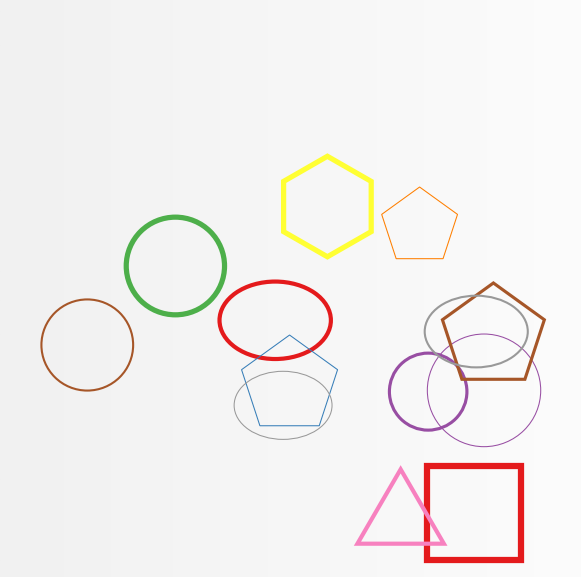[{"shape": "oval", "thickness": 2, "radius": 0.48, "center": [0.473, 0.445]}, {"shape": "square", "thickness": 3, "radius": 0.41, "center": [0.815, 0.111]}, {"shape": "pentagon", "thickness": 0.5, "radius": 0.43, "center": [0.498, 0.332]}, {"shape": "circle", "thickness": 2.5, "radius": 0.42, "center": [0.302, 0.539]}, {"shape": "circle", "thickness": 1.5, "radius": 0.33, "center": [0.737, 0.321]}, {"shape": "circle", "thickness": 0.5, "radius": 0.49, "center": [0.833, 0.323]}, {"shape": "pentagon", "thickness": 0.5, "radius": 0.34, "center": [0.722, 0.607]}, {"shape": "hexagon", "thickness": 2.5, "radius": 0.44, "center": [0.563, 0.642]}, {"shape": "circle", "thickness": 1, "radius": 0.39, "center": [0.15, 0.402]}, {"shape": "pentagon", "thickness": 1.5, "radius": 0.46, "center": [0.849, 0.417]}, {"shape": "triangle", "thickness": 2, "radius": 0.43, "center": [0.689, 0.101]}, {"shape": "oval", "thickness": 1, "radius": 0.44, "center": [0.819, 0.425]}, {"shape": "oval", "thickness": 0.5, "radius": 0.42, "center": [0.487, 0.297]}]